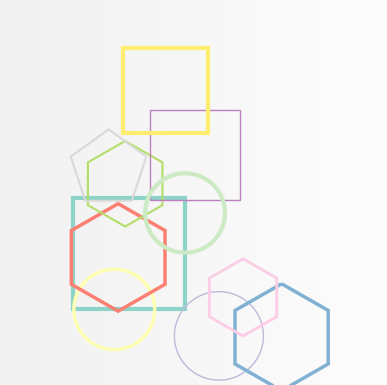[{"shape": "square", "thickness": 3, "radius": 0.72, "center": [0.333, 0.341]}, {"shape": "circle", "thickness": 2.5, "radius": 0.52, "center": [0.295, 0.196]}, {"shape": "circle", "thickness": 1, "radius": 0.57, "center": [0.565, 0.128]}, {"shape": "hexagon", "thickness": 2.5, "radius": 0.7, "center": [0.305, 0.331]}, {"shape": "hexagon", "thickness": 2.5, "radius": 0.69, "center": [0.727, 0.124]}, {"shape": "hexagon", "thickness": 1.5, "radius": 0.56, "center": [0.323, 0.523]}, {"shape": "hexagon", "thickness": 2, "radius": 0.5, "center": [0.627, 0.227]}, {"shape": "pentagon", "thickness": 1.5, "radius": 0.51, "center": [0.28, 0.561]}, {"shape": "square", "thickness": 1, "radius": 0.58, "center": [0.503, 0.597]}, {"shape": "circle", "thickness": 3, "radius": 0.52, "center": [0.478, 0.447]}, {"shape": "square", "thickness": 3, "radius": 0.55, "center": [0.427, 0.766]}]